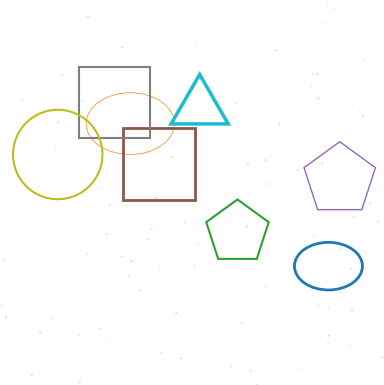[{"shape": "oval", "thickness": 2, "radius": 0.44, "center": [0.853, 0.309]}, {"shape": "oval", "thickness": 0.5, "radius": 0.57, "center": [0.338, 0.679]}, {"shape": "pentagon", "thickness": 1.5, "radius": 0.43, "center": [0.617, 0.397]}, {"shape": "pentagon", "thickness": 1, "radius": 0.49, "center": [0.882, 0.534]}, {"shape": "square", "thickness": 2, "radius": 0.47, "center": [0.414, 0.574]}, {"shape": "square", "thickness": 1.5, "radius": 0.46, "center": [0.297, 0.734]}, {"shape": "circle", "thickness": 1.5, "radius": 0.58, "center": [0.15, 0.599]}, {"shape": "triangle", "thickness": 2.5, "radius": 0.43, "center": [0.519, 0.721]}]